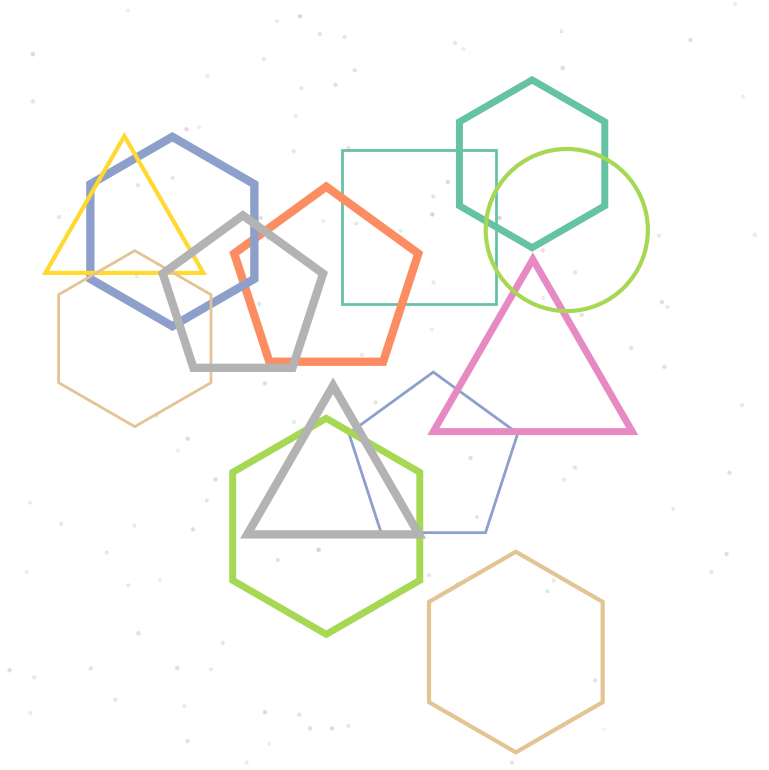[{"shape": "hexagon", "thickness": 2.5, "radius": 0.54, "center": [0.691, 0.787]}, {"shape": "square", "thickness": 1, "radius": 0.5, "center": [0.544, 0.705]}, {"shape": "pentagon", "thickness": 3, "radius": 0.63, "center": [0.424, 0.632]}, {"shape": "hexagon", "thickness": 3, "radius": 0.61, "center": [0.224, 0.699]}, {"shape": "pentagon", "thickness": 1, "radius": 0.58, "center": [0.563, 0.401]}, {"shape": "triangle", "thickness": 2.5, "radius": 0.75, "center": [0.692, 0.514]}, {"shape": "hexagon", "thickness": 2.5, "radius": 0.7, "center": [0.424, 0.316]}, {"shape": "circle", "thickness": 1.5, "radius": 0.53, "center": [0.736, 0.701]}, {"shape": "triangle", "thickness": 1.5, "radius": 0.59, "center": [0.162, 0.705]}, {"shape": "hexagon", "thickness": 1, "radius": 0.57, "center": [0.175, 0.56]}, {"shape": "hexagon", "thickness": 1.5, "radius": 0.65, "center": [0.67, 0.153]}, {"shape": "pentagon", "thickness": 3, "radius": 0.55, "center": [0.315, 0.611]}, {"shape": "triangle", "thickness": 3, "radius": 0.64, "center": [0.433, 0.37]}]